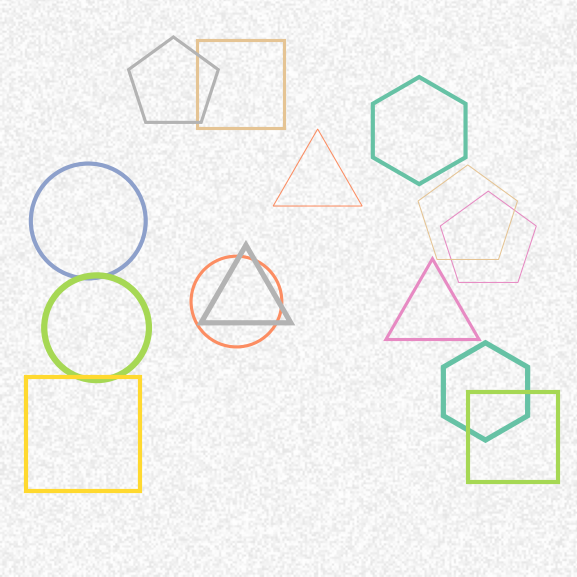[{"shape": "hexagon", "thickness": 2.5, "radius": 0.42, "center": [0.841, 0.321]}, {"shape": "hexagon", "thickness": 2, "radius": 0.46, "center": [0.726, 0.773]}, {"shape": "triangle", "thickness": 0.5, "radius": 0.44, "center": [0.55, 0.687]}, {"shape": "circle", "thickness": 1.5, "radius": 0.39, "center": [0.409, 0.477]}, {"shape": "circle", "thickness": 2, "radius": 0.5, "center": [0.153, 0.616]}, {"shape": "pentagon", "thickness": 0.5, "radius": 0.44, "center": [0.845, 0.581]}, {"shape": "triangle", "thickness": 1.5, "radius": 0.47, "center": [0.749, 0.458]}, {"shape": "circle", "thickness": 3, "radius": 0.45, "center": [0.167, 0.432]}, {"shape": "square", "thickness": 2, "radius": 0.39, "center": [0.889, 0.243]}, {"shape": "square", "thickness": 2, "radius": 0.49, "center": [0.144, 0.247]}, {"shape": "pentagon", "thickness": 0.5, "radius": 0.45, "center": [0.81, 0.623]}, {"shape": "square", "thickness": 1.5, "radius": 0.38, "center": [0.416, 0.854]}, {"shape": "pentagon", "thickness": 1.5, "radius": 0.41, "center": [0.3, 0.853]}, {"shape": "triangle", "thickness": 2.5, "radius": 0.45, "center": [0.426, 0.485]}]